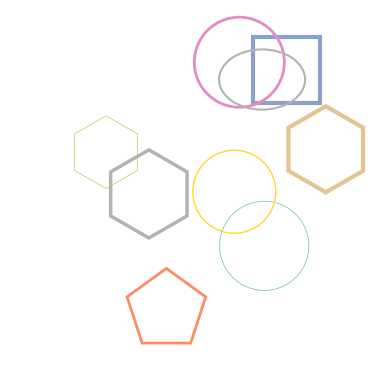[{"shape": "circle", "thickness": 0.5, "radius": 0.58, "center": [0.686, 0.361]}, {"shape": "pentagon", "thickness": 2, "radius": 0.54, "center": [0.432, 0.196]}, {"shape": "square", "thickness": 3, "radius": 0.43, "center": [0.744, 0.819]}, {"shape": "circle", "thickness": 2, "radius": 0.58, "center": [0.622, 0.838]}, {"shape": "hexagon", "thickness": 0.5, "radius": 0.47, "center": [0.275, 0.605]}, {"shape": "circle", "thickness": 1, "radius": 0.54, "center": [0.609, 0.502]}, {"shape": "hexagon", "thickness": 3, "radius": 0.56, "center": [0.846, 0.612]}, {"shape": "oval", "thickness": 1.5, "radius": 0.56, "center": [0.681, 0.793]}, {"shape": "hexagon", "thickness": 2.5, "radius": 0.57, "center": [0.387, 0.496]}]